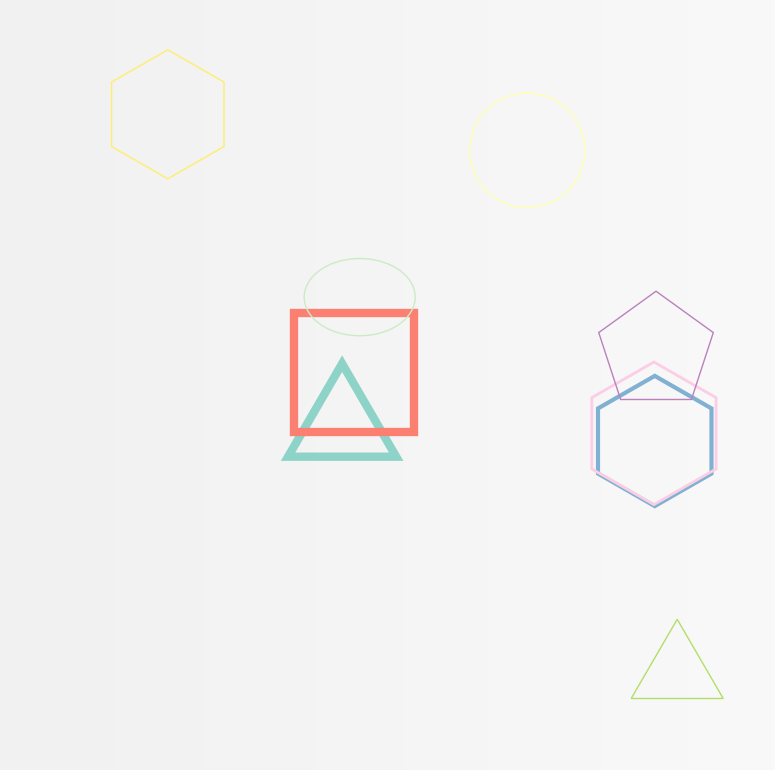[{"shape": "triangle", "thickness": 3, "radius": 0.4, "center": [0.441, 0.447]}, {"shape": "circle", "thickness": 0.5, "radius": 0.37, "center": [0.68, 0.805]}, {"shape": "square", "thickness": 3, "radius": 0.38, "center": [0.457, 0.516]}, {"shape": "hexagon", "thickness": 1.5, "radius": 0.42, "center": [0.845, 0.427]}, {"shape": "triangle", "thickness": 0.5, "radius": 0.34, "center": [0.874, 0.127]}, {"shape": "hexagon", "thickness": 1, "radius": 0.46, "center": [0.844, 0.437]}, {"shape": "pentagon", "thickness": 0.5, "radius": 0.39, "center": [0.846, 0.544]}, {"shape": "oval", "thickness": 0.5, "radius": 0.36, "center": [0.464, 0.614]}, {"shape": "hexagon", "thickness": 0.5, "radius": 0.42, "center": [0.216, 0.852]}]